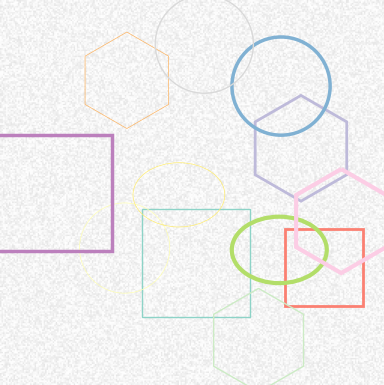[{"shape": "square", "thickness": 1, "radius": 0.7, "center": [0.509, 0.317]}, {"shape": "circle", "thickness": 0.5, "radius": 0.59, "center": [0.324, 0.356]}, {"shape": "hexagon", "thickness": 2, "radius": 0.69, "center": [0.782, 0.615]}, {"shape": "square", "thickness": 2, "radius": 0.5, "center": [0.842, 0.306]}, {"shape": "circle", "thickness": 2.5, "radius": 0.64, "center": [0.73, 0.776]}, {"shape": "hexagon", "thickness": 0.5, "radius": 0.63, "center": [0.329, 0.791]}, {"shape": "oval", "thickness": 3, "radius": 0.62, "center": [0.725, 0.351]}, {"shape": "hexagon", "thickness": 3, "radius": 0.68, "center": [0.886, 0.426]}, {"shape": "circle", "thickness": 1, "radius": 0.64, "center": [0.531, 0.885]}, {"shape": "square", "thickness": 2.5, "radius": 0.75, "center": [0.142, 0.499]}, {"shape": "hexagon", "thickness": 1, "radius": 0.67, "center": [0.672, 0.116]}, {"shape": "oval", "thickness": 0.5, "radius": 0.6, "center": [0.465, 0.494]}]